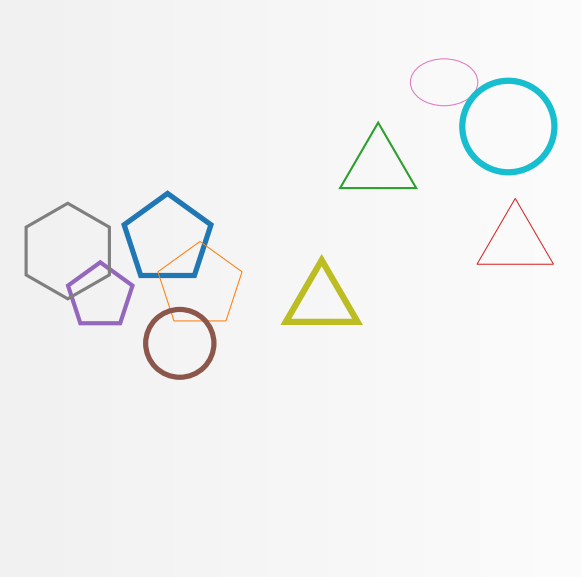[{"shape": "pentagon", "thickness": 2.5, "radius": 0.39, "center": [0.288, 0.586]}, {"shape": "pentagon", "thickness": 0.5, "radius": 0.38, "center": [0.344, 0.505]}, {"shape": "triangle", "thickness": 1, "radius": 0.38, "center": [0.651, 0.711]}, {"shape": "triangle", "thickness": 0.5, "radius": 0.38, "center": [0.886, 0.58]}, {"shape": "pentagon", "thickness": 2, "radius": 0.29, "center": [0.172, 0.487]}, {"shape": "circle", "thickness": 2.5, "radius": 0.29, "center": [0.309, 0.405]}, {"shape": "oval", "thickness": 0.5, "radius": 0.29, "center": [0.764, 0.857]}, {"shape": "hexagon", "thickness": 1.5, "radius": 0.41, "center": [0.117, 0.564]}, {"shape": "triangle", "thickness": 3, "radius": 0.36, "center": [0.553, 0.477]}, {"shape": "circle", "thickness": 3, "radius": 0.4, "center": [0.875, 0.78]}]